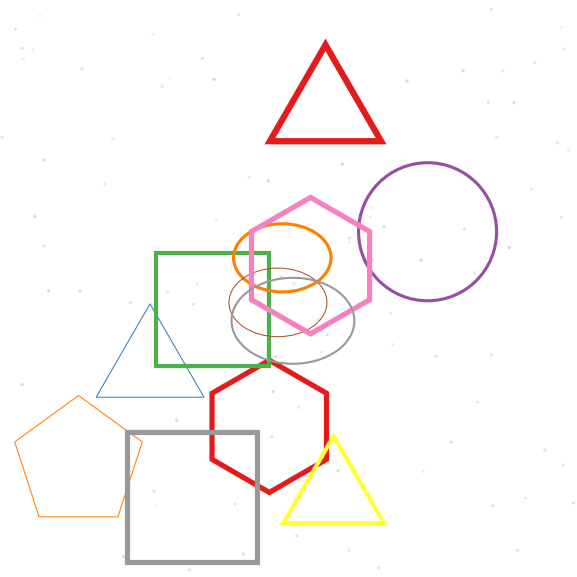[{"shape": "triangle", "thickness": 3, "radius": 0.56, "center": [0.564, 0.81]}, {"shape": "hexagon", "thickness": 2.5, "radius": 0.57, "center": [0.466, 0.261]}, {"shape": "triangle", "thickness": 0.5, "radius": 0.54, "center": [0.26, 0.365]}, {"shape": "square", "thickness": 2, "radius": 0.49, "center": [0.368, 0.463]}, {"shape": "circle", "thickness": 1.5, "radius": 0.6, "center": [0.74, 0.598]}, {"shape": "oval", "thickness": 1.5, "radius": 0.42, "center": [0.489, 0.553]}, {"shape": "pentagon", "thickness": 0.5, "radius": 0.58, "center": [0.136, 0.198]}, {"shape": "triangle", "thickness": 2, "radius": 0.5, "center": [0.578, 0.144]}, {"shape": "oval", "thickness": 0.5, "radius": 0.42, "center": [0.481, 0.476]}, {"shape": "hexagon", "thickness": 2.5, "radius": 0.59, "center": [0.538, 0.539]}, {"shape": "oval", "thickness": 1, "radius": 0.53, "center": [0.507, 0.444]}, {"shape": "square", "thickness": 2.5, "radius": 0.56, "center": [0.333, 0.139]}]